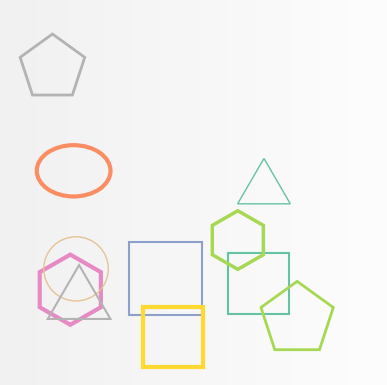[{"shape": "triangle", "thickness": 1, "radius": 0.39, "center": [0.681, 0.51]}, {"shape": "square", "thickness": 1.5, "radius": 0.39, "center": [0.668, 0.264]}, {"shape": "oval", "thickness": 3, "radius": 0.48, "center": [0.19, 0.556]}, {"shape": "square", "thickness": 1.5, "radius": 0.47, "center": [0.426, 0.277]}, {"shape": "hexagon", "thickness": 3, "radius": 0.46, "center": [0.181, 0.248]}, {"shape": "pentagon", "thickness": 2, "radius": 0.49, "center": [0.767, 0.171]}, {"shape": "hexagon", "thickness": 2.5, "radius": 0.38, "center": [0.614, 0.377]}, {"shape": "square", "thickness": 3, "radius": 0.39, "center": [0.446, 0.124]}, {"shape": "circle", "thickness": 1, "radius": 0.42, "center": [0.196, 0.302]}, {"shape": "triangle", "thickness": 1.5, "radius": 0.47, "center": [0.204, 0.218]}, {"shape": "pentagon", "thickness": 2, "radius": 0.44, "center": [0.135, 0.824]}]